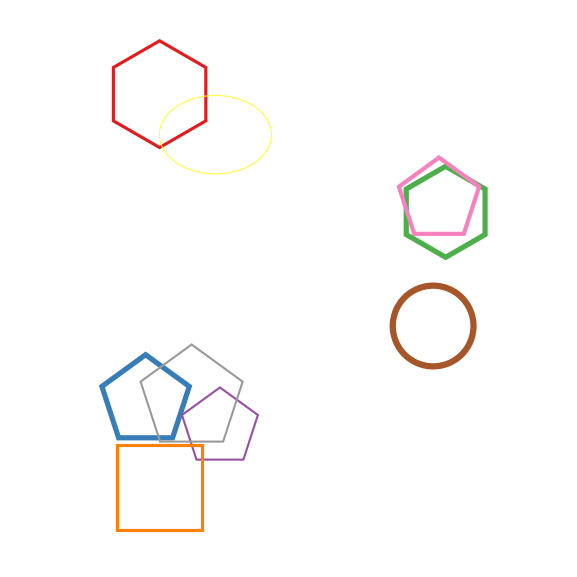[{"shape": "hexagon", "thickness": 1.5, "radius": 0.46, "center": [0.276, 0.836]}, {"shape": "pentagon", "thickness": 2.5, "radius": 0.4, "center": [0.252, 0.305]}, {"shape": "hexagon", "thickness": 2.5, "radius": 0.39, "center": [0.772, 0.632]}, {"shape": "pentagon", "thickness": 1, "radius": 0.35, "center": [0.381, 0.259]}, {"shape": "square", "thickness": 1.5, "radius": 0.37, "center": [0.276, 0.155]}, {"shape": "oval", "thickness": 0.5, "radius": 0.49, "center": [0.373, 0.766]}, {"shape": "circle", "thickness": 3, "radius": 0.35, "center": [0.75, 0.435]}, {"shape": "pentagon", "thickness": 2, "radius": 0.37, "center": [0.76, 0.653]}, {"shape": "pentagon", "thickness": 1, "radius": 0.46, "center": [0.332, 0.31]}]